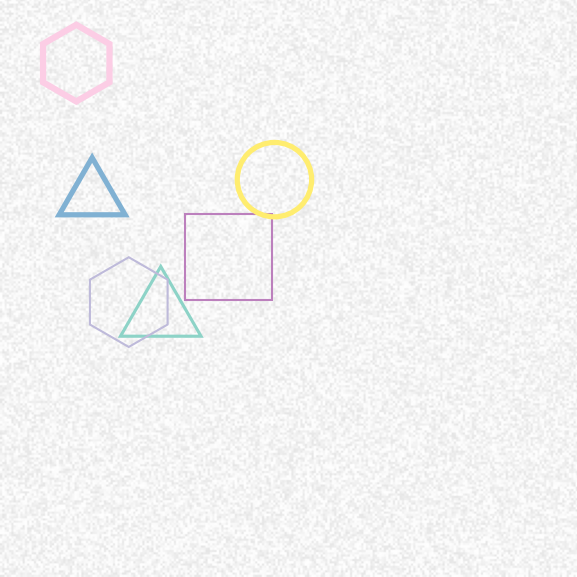[{"shape": "triangle", "thickness": 1.5, "radius": 0.4, "center": [0.278, 0.457]}, {"shape": "hexagon", "thickness": 1, "radius": 0.39, "center": [0.223, 0.476]}, {"shape": "triangle", "thickness": 2.5, "radius": 0.33, "center": [0.16, 0.66]}, {"shape": "hexagon", "thickness": 3, "radius": 0.33, "center": [0.132, 0.89]}, {"shape": "square", "thickness": 1, "radius": 0.38, "center": [0.395, 0.554]}, {"shape": "circle", "thickness": 2.5, "radius": 0.32, "center": [0.475, 0.688]}]